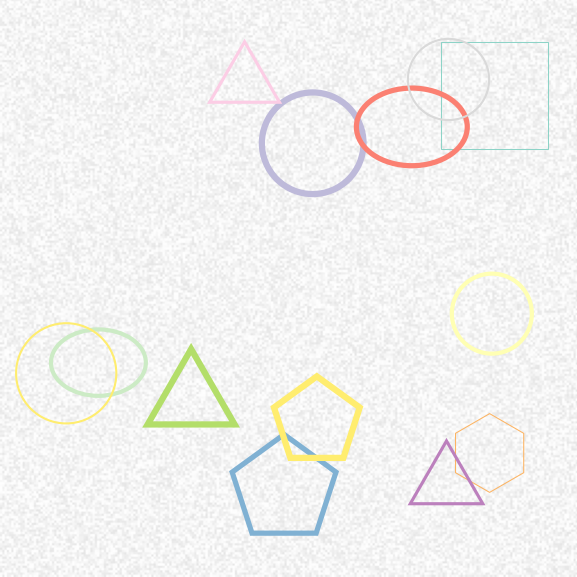[{"shape": "square", "thickness": 0.5, "radius": 0.46, "center": [0.856, 0.833]}, {"shape": "circle", "thickness": 2, "radius": 0.35, "center": [0.852, 0.456]}, {"shape": "circle", "thickness": 3, "radius": 0.44, "center": [0.541, 0.751]}, {"shape": "oval", "thickness": 2.5, "radius": 0.48, "center": [0.713, 0.779]}, {"shape": "pentagon", "thickness": 2.5, "radius": 0.47, "center": [0.492, 0.152]}, {"shape": "hexagon", "thickness": 0.5, "radius": 0.34, "center": [0.848, 0.215]}, {"shape": "triangle", "thickness": 3, "radius": 0.43, "center": [0.331, 0.308]}, {"shape": "triangle", "thickness": 1.5, "radius": 0.35, "center": [0.424, 0.857]}, {"shape": "circle", "thickness": 1, "radius": 0.35, "center": [0.777, 0.862]}, {"shape": "triangle", "thickness": 1.5, "radius": 0.36, "center": [0.773, 0.163]}, {"shape": "oval", "thickness": 2, "radius": 0.41, "center": [0.17, 0.371]}, {"shape": "pentagon", "thickness": 3, "radius": 0.39, "center": [0.549, 0.269]}, {"shape": "circle", "thickness": 1, "radius": 0.43, "center": [0.115, 0.353]}]